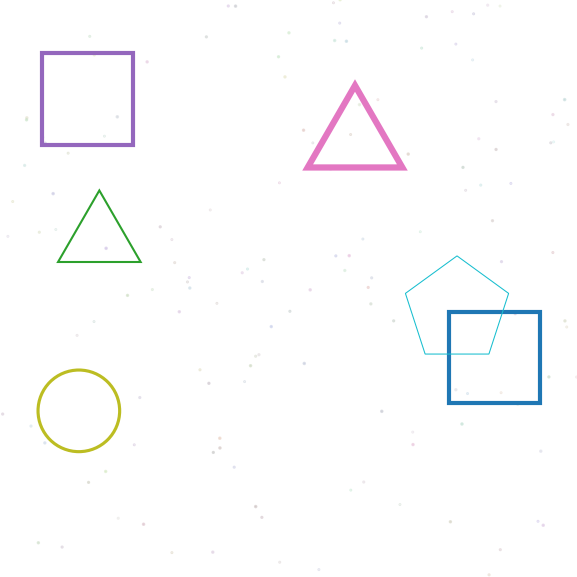[{"shape": "square", "thickness": 2, "radius": 0.39, "center": [0.856, 0.38]}, {"shape": "triangle", "thickness": 1, "radius": 0.41, "center": [0.172, 0.587]}, {"shape": "square", "thickness": 2, "radius": 0.4, "center": [0.152, 0.828]}, {"shape": "triangle", "thickness": 3, "radius": 0.47, "center": [0.615, 0.756]}, {"shape": "circle", "thickness": 1.5, "radius": 0.35, "center": [0.137, 0.288]}, {"shape": "pentagon", "thickness": 0.5, "radius": 0.47, "center": [0.791, 0.462]}]